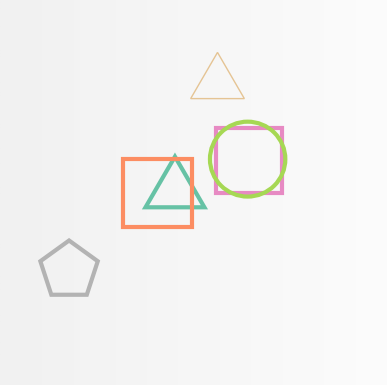[{"shape": "triangle", "thickness": 3, "radius": 0.44, "center": [0.451, 0.505]}, {"shape": "square", "thickness": 3, "radius": 0.44, "center": [0.406, 0.499]}, {"shape": "square", "thickness": 3, "radius": 0.42, "center": [0.643, 0.583]}, {"shape": "circle", "thickness": 3, "radius": 0.49, "center": [0.639, 0.587]}, {"shape": "triangle", "thickness": 1, "radius": 0.4, "center": [0.561, 0.784]}, {"shape": "pentagon", "thickness": 3, "radius": 0.39, "center": [0.178, 0.297]}]